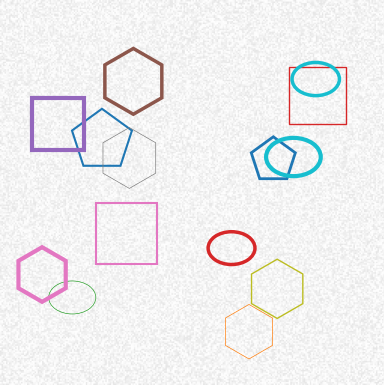[{"shape": "pentagon", "thickness": 2, "radius": 0.3, "center": [0.71, 0.585]}, {"shape": "pentagon", "thickness": 1.5, "radius": 0.41, "center": [0.265, 0.636]}, {"shape": "hexagon", "thickness": 0.5, "radius": 0.35, "center": [0.647, 0.138]}, {"shape": "oval", "thickness": 0.5, "radius": 0.31, "center": [0.188, 0.227]}, {"shape": "oval", "thickness": 2.5, "radius": 0.3, "center": [0.601, 0.356]}, {"shape": "square", "thickness": 1, "radius": 0.37, "center": [0.825, 0.751]}, {"shape": "square", "thickness": 3, "radius": 0.34, "center": [0.15, 0.678]}, {"shape": "hexagon", "thickness": 2.5, "radius": 0.43, "center": [0.346, 0.789]}, {"shape": "square", "thickness": 1.5, "radius": 0.4, "center": [0.328, 0.395]}, {"shape": "hexagon", "thickness": 3, "radius": 0.35, "center": [0.109, 0.287]}, {"shape": "hexagon", "thickness": 0.5, "radius": 0.4, "center": [0.336, 0.59]}, {"shape": "hexagon", "thickness": 1, "radius": 0.38, "center": [0.72, 0.25]}, {"shape": "oval", "thickness": 2.5, "radius": 0.31, "center": [0.82, 0.795]}, {"shape": "oval", "thickness": 3, "radius": 0.35, "center": [0.762, 0.592]}]